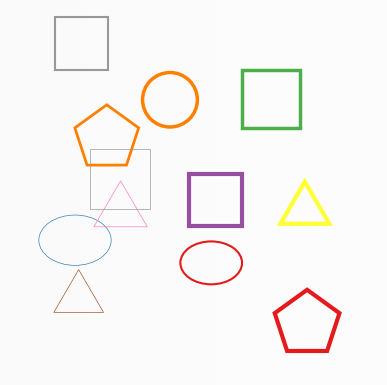[{"shape": "oval", "thickness": 1.5, "radius": 0.4, "center": [0.545, 0.317]}, {"shape": "pentagon", "thickness": 3, "radius": 0.44, "center": [0.793, 0.159]}, {"shape": "oval", "thickness": 0.5, "radius": 0.47, "center": [0.194, 0.376]}, {"shape": "square", "thickness": 2.5, "radius": 0.38, "center": [0.699, 0.742]}, {"shape": "square", "thickness": 3, "radius": 0.34, "center": [0.555, 0.481]}, {"shape": "circle", "thickness": 2.5, "radius": 0.35, "center": [0.439, 0.741]}, {"shape": "pentagon", "thickness": 2, "radius": 0.43, "center": [0.275, 0.641]}, {"shape": "triangle", "thickness": 3, "radius": 0.36, "center": [0.787, 0.455]}, {"shape": "triangle", "thickness": 0.5, "radius": 0.37, "center": [0.203, 0.226]}, {"shape": "triangle", "thickness": 0.5, "radius": 0.4, "center": [0.311, 0.451]}, {"shape": "square", "thickness": 0.5, "radius": 0.39, "center": [0.309, 0.536]}, {"shape": "square", "thickness": 1.5, "radius": 0.34, "center": [0.21, 0.887]}]